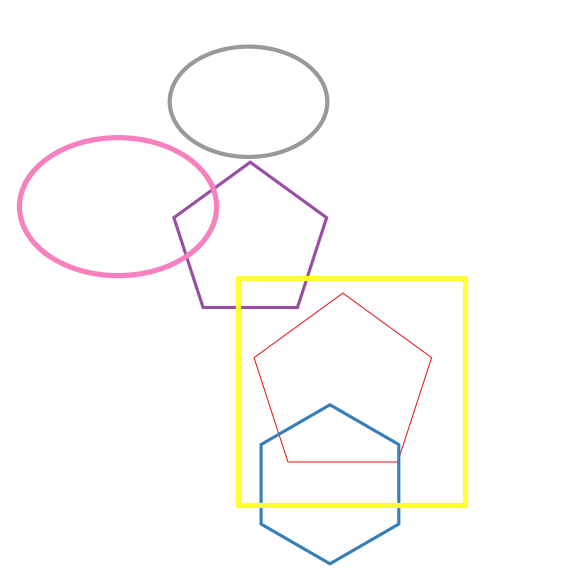[{"shape": "pentagon", "thickness": 0.5, "radius": 0.81, "center": [0.594, 0.33]}, {"shape": "hexagon", "thickness": 1.5, "radius": 0.69, "center": [0.571, 0.161]}, {"shape": "pentagon", "thickness": 1.5, "radius": 0.7, "center": [0.433, 0.579]}, {"shape": "square", "thickness": 2.5, "radius": 0.98, "center": [0.608, 0.321]}, {"shape": "oval", "thickness": 2.5, "radius": 0.85, "center": [0.204, 0.641]}, {"shape": "oval", "thickness": 2, "radius": 0.68, "center": [0.43, 0.823]}]